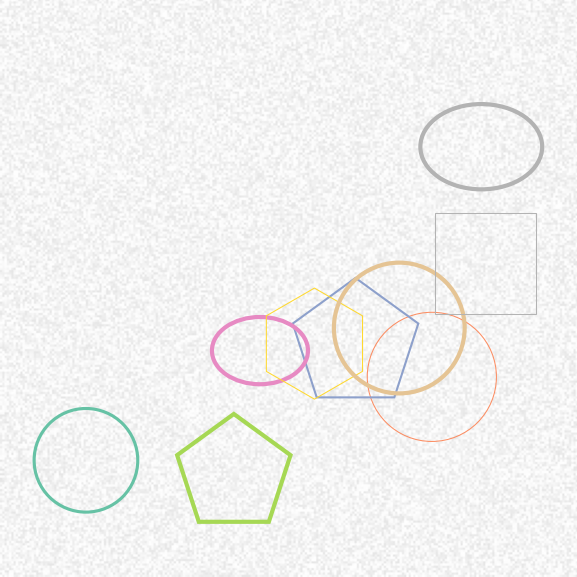[{"shape": "circle", "thickness": 1.5, "radius": 0.45, "center": [0.149, 0.202]}, {"shape": "circle", "thickness": 0.5, "radius": 0.56, "center": [0.748, 0.347]}, {"shape": "pentagon", "thickness": 1, "radius": 0.57, "center": [0.616, 0.404]}, {"shape": "oval", "thickness": 2, "radius": 0.42, "center": [0.45, 0.392]}, {"shape": "pentagon", "thickness": 2, "radius": 0.52, "center": [0.405, 0.179]}, {"shape": "hexagon", "thickness": 0.5, "radius": 0.48, "center": [0.544, 0.404]}, {"shape": "circle", "thickness": 2, "radius": 0.57, "center": [0.691, 0.431]}, {"shape": "oval", "thickness": 2, "radius": 0.53, "center": [0.833, 0.745]}, {"shape": "square", "thickness": 0.5, "radius": 0.44, "center": [0.84, 0.544]}]